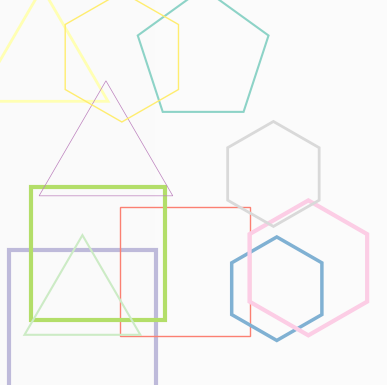[{"shape": "pentagon", "thickness": 1.5, "radius": 0.89, "center": [0.524, 0.853]}, {"shape": "triangle", "thickness": 2, "radius": 0.98, "center": [0.109, 0.835]}, {"shape": "square", "thickness": 3, "radius": 0.95, "center": [0.212, 0.162]}, {"shape": "square", "thickness": 1, "radius": 0.84, "center": [0.477, 0.294]}, {"shape": "hexagon", "thickness": 2.5, "radius": 0.67, "center": [0.714, 0.25]}, {"shape": "square", "thickness": 3, "radius": 0.86, "center": [0.253, 0.342]}, {"shape": "hexagon", "thickness": 3, "radius": 0.88, "center": [0.796, 0.304]}, {"shape": "hexagon", "thickness": 2, "radius": 0.68, "center": [0.706, 0.548]}, {"shape": "triangle", "thickness": 0.5, "radius": 1.0, "center": [0.273, 0.591]}, {"shape": "triangle", "thickness": 1.5, "radius": 0.86, "center": [0.213, 0.217]}, {"shape": "hexagon", "thickness": 1, "radius": 0.84, "center": [0.314, 0.852]}]